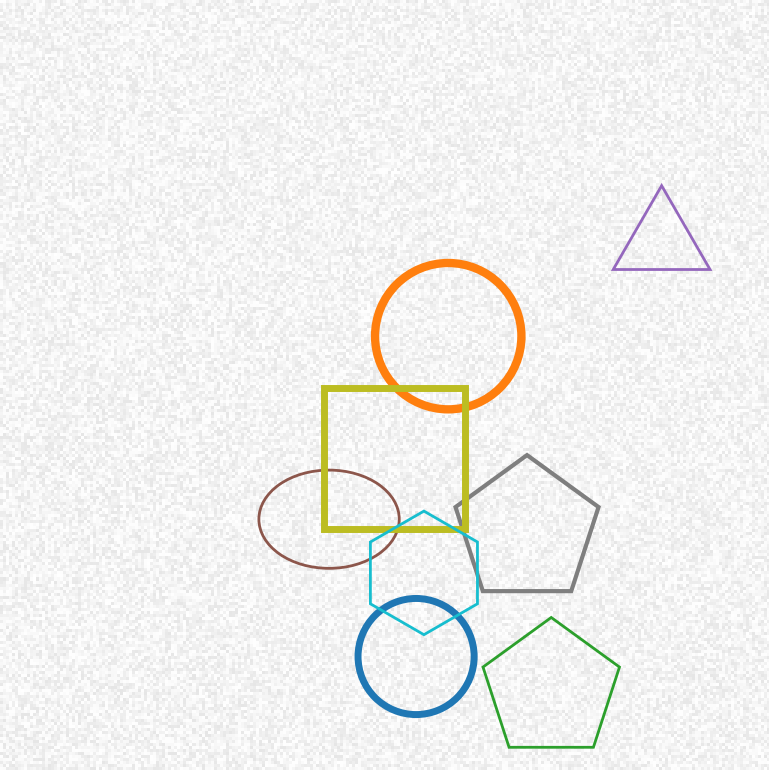[{"shape": "circle", "thickness": 2.5, "radius": 0.38, "center": [0.54, 0.147]}, {"shape": "circle", "thickness": 3, "radius": 0.48, "center": [0.582, 0.563]}, {"shape": "pentagon", "thickness": 1, "radius": 0.47, "center": [0.716, 0.105]}, {"shape": "triangle", "thickness": 1, "radius": 0.36, "center": [0.859, 0.686]}, {"shape": "oval", "thickness": 1, "radius": 0.46, "center": [0.427, 0.326]}, {"shape": "pentagon", "thickness": 1.5, "radius": 0.49, "center": [0.684, 0.311]}, {"shape": "square", "thickness": 2.5, "radius": 0.46, "center": [0.512, 0.404]}, {"shape": "hexagon", "thickness": 1, "radius": 0.4, "center": [0.551, 0.256]}]